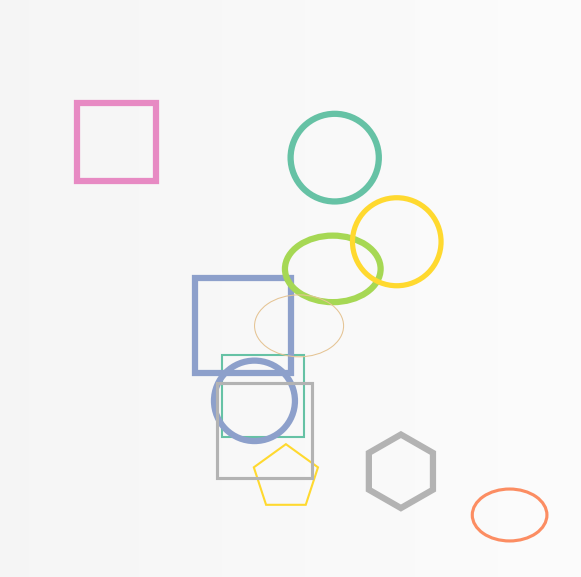[{"shape": "circle", "thickness": 3, "radius": 0.38, "center": [0.576, 0.726]}, {"shape": "square", "thickness": 1, "radius": 0.35, "center": [0.452, 0.313]}, {"shape": "oval", "thickness": 1.5, "radius": 0.32, "center": [0.877, 0.107]}, {"shape": "square", "thickness": 3, "radius": 0.41, "center": [0.418, 0.435]}, {"shape": "circle", "thickness": 3, "radius": 0.35, "center": [0.438, 0.305]}, {"shape": "square", "thickness": 3, "radius": 0.34, "center": [0.2, 0.753]}, {"shape": "oval", "thickness": 3, "radius": 0.41, "center": [0.573, 0.534]}, {"shape": "circle", "thickness": 2.5, "radius": 0.38, "center": [0.683, 0.581]}, {"shape": "pentagon", "thickness": 1, "radius": 0.29, "center": [0.492, 0.172]}, {"shape": "oval", "thickness": 0.5, "radius": 0.38, "center": [0.515, 0.435]}, {"shape": "hexagon", "thickness": 3, "radius": 0.32, "center": [0.69, 0.183]}, {"shape": "square", "thickness": 1.5, "radius": 0.41, "center": [0.455, 0.253]}]